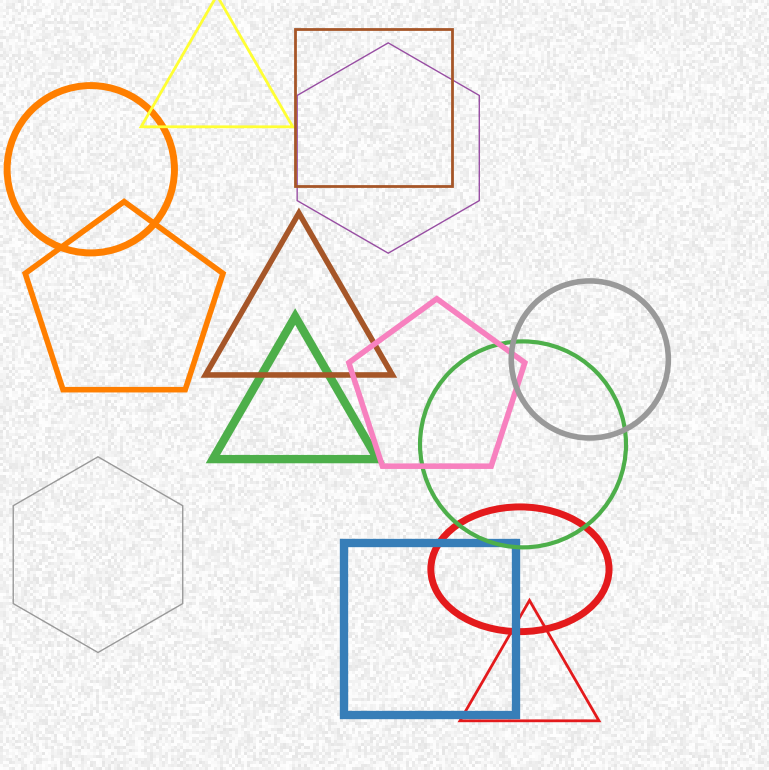[{"shape": "triangle", "thickness": 1, "radius": 0.52, "center": [0.688, 0.116]}, {"shape": "oval", "thickness": 2.5, "radius": 0.58, "center": [0.675, 0.261]}, {"shape": "square", "thickness": 3, "radius": 0.56, "center": [0.559, 0.183]}, {"shape": "triangle", "thickness": 3, "radius": 0.62, "center": [0.383, 0.465]}, {"shape": "circle", "thickness": 1.5, "radius": 0.67, "center": [0.679, 0.423]}, {"shape": "hexagon", "thickness": 0.5, "radius": 0.68, "center": [0.504, 0.808]}, {"shape": "pentagon", "thickness": 2, "radius": 0.68, "center": [0.161, 0.603]}, {"shape": "circle", "thickness": 2.5, "radius": 0.54, "center": [0.118, 0.78]}, {"shape": "triangle", "thickness": 1, "radius": 0.57, "center": [0.282, 0.892]}, {"shape": "triangle", "thickness": 2, "radius": 0.7, "center": [0.388, 0.583]}, {"shape": "square", "thickness": 1, "radius": 0.51, "center": [0.485, 0.861]}, {"shape": "pentagon", "thickness": 2, "radius": 0.6, "center": [0.567, 0.492]}, {"shape": "hexagon", "thickness": 0.5, "radius": 0.64, "center": [0.127, 0.28]}, {"shape": "circle", "thickness": 2, "radius": 0.51, "center": [0.766, 0.533]}]